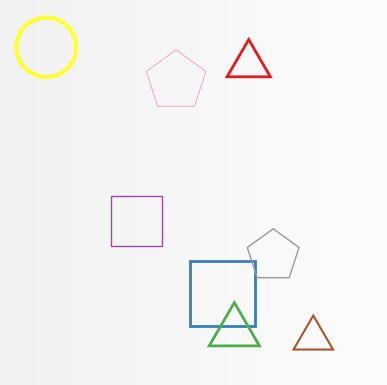[{"shape": "triangle", "thickness": 2, "radius": 0.32, "center": [0.642, 0.833]}, {"shape": "square", "thickness": 2, "radius": 0.42, "center": [0.575, 0.238]}, {"shape": "triangle", "thickness": 2, "radius": 0.37, "center": [0.605, 0.139]}, {"shape": "square", "thickness": 1, "radius": 0.33, "center": [0.353, 0.426]}, {"shape": "circle", "thickness": 3, "radius": 0.39, "center": [0.119, 0.877]}, {"shape": "triangle", "thickness": 1.5, "radius": 0.29, "center": [0.808, 0.122]}, {"shape": "pentagon", "thickness": 0.5, "radius": 0.4, "center": [0.454, 0.79]}, {"shape": "pentagon", "thickness": 1, "radius": 0.35, "center": [0.705, 0.336]}]